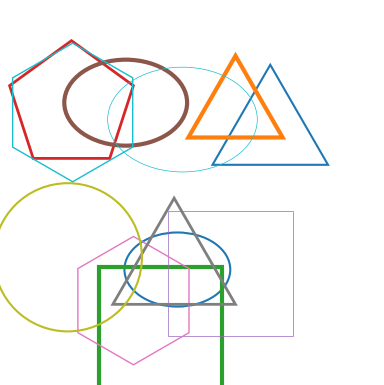[{"shape": "triangle", "thickness": 1.5, "radius": 0.87, "center": [0.702, 0.659]}, {"shape": "oval", "thickness": 1.5, "radius": 0.69, "center": [0.461, 0.3]}, {"shape": "triangle", "thickness": 3, "radius": 0.71, "center": [0.612, 0.714]}, {"shape": "square", "thickness": 3, "radius": 0.8, "center": [0.416, 0.146]}, {"shape": "pentagon", "thickness": 2, "radius": 0.85, "center": [0.186, 0.725]}, {"shape": "square", "thickness": 0.5, "radius": 0.82, "center": [0.599, 0.289]}, {"shape": "oval", "thickness": 3, "radius": 0.8, "center": [0.326, 0.733]}, {"shape": "hexagon", "thickness": 1, "radius": 0.83, "center": [0.347, 0.219]}, {"shape": "triangle", "thickness": 2, "radius": 0.92, "center": [0.452, 0.301]}, {"shape": "circle", "thickness": 1.5, "radius": 0.96, "center": [0.176, 0.332]}, {"shape": "oval", "thickness": 0.5, "radius": 0.97, "center": [0.474, 0.689]}, {"shape": "hexagon", "thickness": 1, "radius": 0.9, "center": [0.189, 0.708]}]